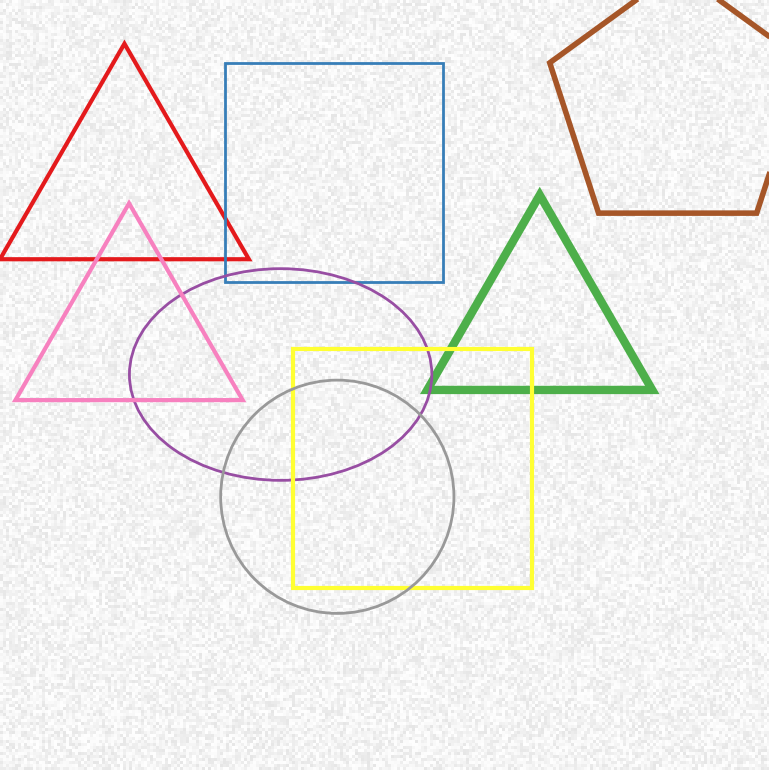[{"shape": "triangle", "thickness": 1.5, "radius": 0.93, "center": [0.162, 0.757]}, {"shape": "square", "thickness": 1, "radius": 0.71, "center": [0.434, 0.776]}, {"shape": "triangle", "thickness": 3, "radius": 0.84, "center": [0.701, 0.578]}, {"shape": "oval", "thickness": 1, "radius": 0.98, "center": [0.364, 0.514]}, {"shape": "square", "thickness": 1.5, "radius": 0.78, "center": [0.535, 0.391]}, {"shape": "pentagon", "thickness": 2, "radius": 0.87, "center": [0.88, 0.864]}, {"shape": "triangle", "thickness": 1.5, "radius": 0.85, "center": [0.168, 0.566]}, {"shape": "circle", "thickness": 1, "radius": 0.76, "center": [0.438, 0.355]}]